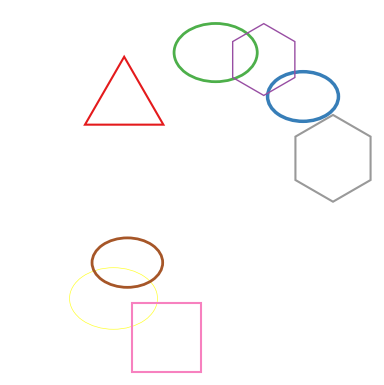[{"shape": "triangle", "thickness": 1.5, "radius": 0.59, "center": [0.323, 0.735]}, {"shape": "oval", "thickness": 2.5, "radius": 0.46, "center": [0.787, 0.749]}, {"shape": "oval", "thickness": 2, "radius": 0.54, "center": [0.56, 0.863]}, {"shape": "hexagon", "thickness": 1, "radius": 0.47, "center": [0.685, 0.845]}, {"shape": "oval", "thickness": 0.5, "radius": 0.57, "center": [0.295, 0.225]}, {"shape": "oval", "thickness": 2, "radius": 0.46, "center": [0.331, 0.318]}, {"shape": "square", "thickness": 1.5, "radius": 0.45, "center": [0.432, 0.124]}, {"shape": "hexagon", "thickness": 1.5, "radius": 0.56, "center": [0.865, 0.589]}]